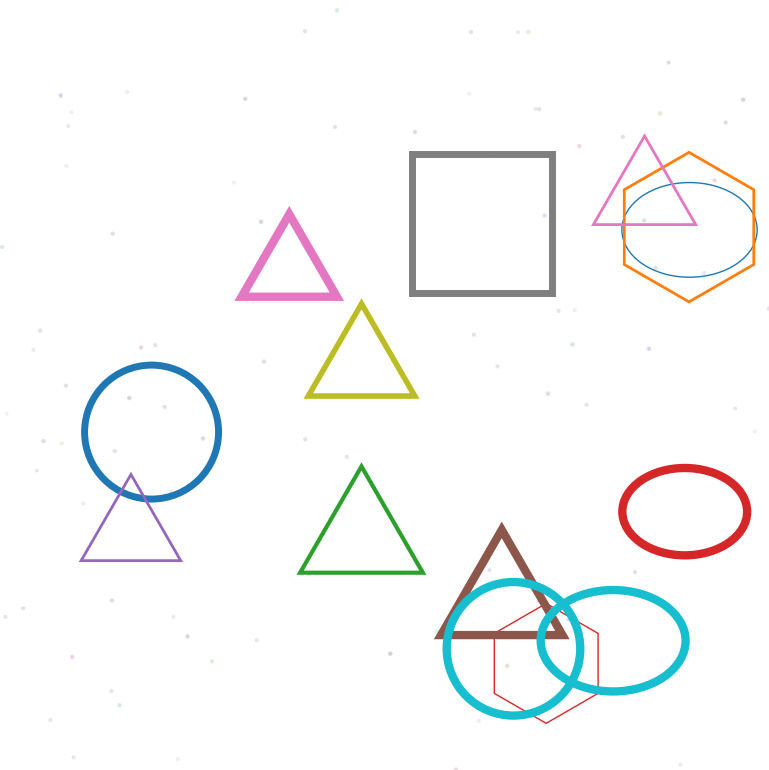[{"shape": "circle", "thickness": 2.5, "radius": 0.43, "center": [0.197, 0.439]}, {"shape": "oval", "thickness": 0.5, "radius": 0.44, "center": [0.896, 0.701]}, {"shape": "hexagon", "thickness": 1, "radius": 0.49, "center": [0.895, 0.705]}, {"shape": "triangle", "thickness": 1.5, "radius": 0.46, "center": [0.469, 0.302]}, {"shape": "hexagon", "thickness": 0.5, "radius": 0.39, "center": [0.709, 0.138]}, {"shape": "oval", "thickness": 3, "radius": 0.41, "center": [0.889, 0.336]}, {"shape": "triangle", "thickness": 1, "radius": 0.37, "center": [0.17, 0.309]}, {"shape": "triangle", "thickness": 3, "radius": 0.46, "center": [0.652, 0.221]}, {"shape": "triangle", "thickness": 3, "radius": 0.36, "center": [0.376, 0.65]}, {"shape": "triangle", "thickness": 1, "radius": 0.38, "center": [0.837, 0.747]}, {"shape": "square", "thickness": 2.5, "radius": 0.45, "center": [0.626, 0.71]}, {"shape": "triangle", "thickness": 2, "radius": 0.4, "center": [0.47, 0.526]}, {"shape": "circle", "thickness": 3, "radius": 0.43, "center": [0.667, 0.157]}, {"shape": "oval", "thickness": 3, "radius": 0.47, "center": [0.796, 0.168]}]